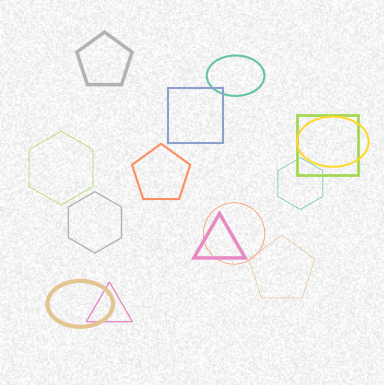[{"shape": "oval", "thickness": 1.5, "radius": 0.37, "center": [0.612, 0.803]}, {"shape": "hexagon", "thickness": 0.5, "radius": 0.34, "center": [0.78, 0.523]}, {"shape": "circle", "thickness": 0.5, "radius": 0.4, "center": [0.608, 0.394]}, {"shape": "pentagon", "thickness": 1.5, "radius": 0.4, "center": [0.419, 0.547]}, {"shape": "square", "thickness": 1.5, "radius": 0.36, "center": [0.508, 0.701]}, {"shape": "triangle", "thickness": 2.5, "radius": 0.38, "center": [0.57, 0.368]}, {"shape": "triangle", "thickness": 1, "radius": 0.34, "center": [0.284, 0.199]}, {"shape": "hexagon", "thickness": 0.5, "radius": 0.48, "center": [0.158, 0.563]}, {"shape": "square", "thickness": 2, "radius": 0.4, "center": [0.851, 0.623]}, {"shape": "oval", "thickness": 1.5, "radius": 0.47, "center": [0.865, 0.632]}, {"shape": "oval", "thickness": 3, "radius": 0.43, "center": [0.208, 0.211]}, {"shape": "pentagon", "thickness": 0.5, "radius": 0.45, "center": [0.732, 0.299]}, {"shape": "pentagon", "thickness": 2.5, "radius": 0.38, "center": [0.271, 0.841]}, {"shape": "hexagon", "thickness": 1, "radius": 0.4, "center": [0.247, 0.422]}]